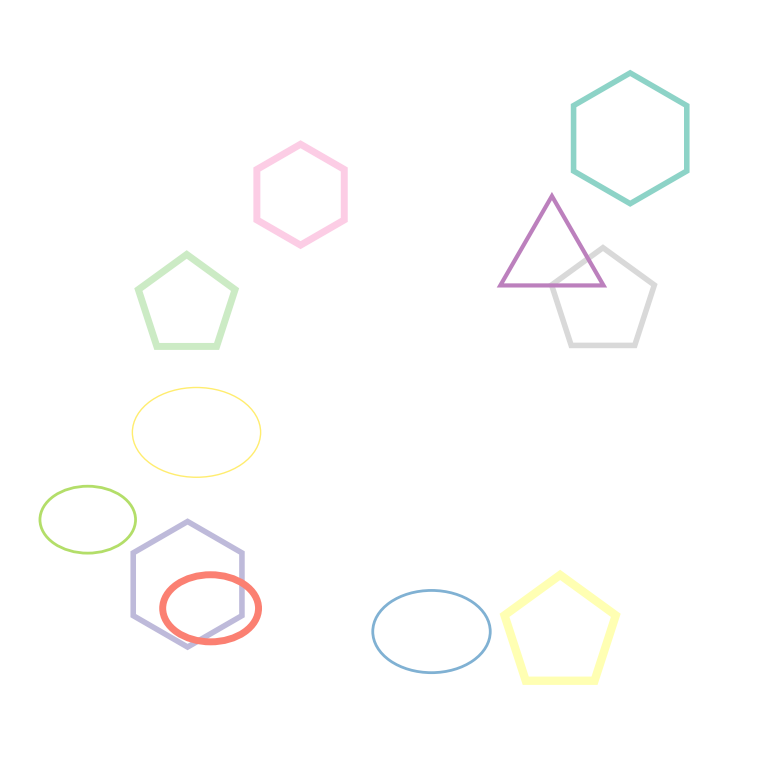[{"shape": "hexagon", "thickness": 2, "radius": 0.42, "center": [0.818, 0.82]}, {"shape": "pentagon", "thickness": 3, "radius": 0.38, "center": [0.727, 0.177]}, {"shape": "hexagon", "thickness": 2, "radius": 0.41, "center": [0.244, 0.241]}, {"shape": "oval", "thickness": 2.5, "radius": 0.31, "center": [0.274, 0.21]}, {"shape": "oval", "thickness": 1, "radius": 0.38, "center": [0.56, 0.18]}, {"shape": "oval", "thickness": 1, "radius": 0.31, "center": [0.114, 0.325]}, {"shape": "hexagon", "thickness": 2.5, "radius": 0.33, "center": [0.39, 0.747]}, {"shape": "pentagon", "thickness": 2, "radius": 0.35, "center": [0.783, 0.608]}, {"shape": "triangle", "thickness": 1.5, "radius": 0.39, "center": [0.717, 0.668]}, {"shape": "pentagon", "thickness": 2.5, "radius": 0.33, "center": [0.242, 0.604]}, {"shape": "oval", "thickness": 0.5, "radius": 0.42, "center": [0.255, 0.438]}]